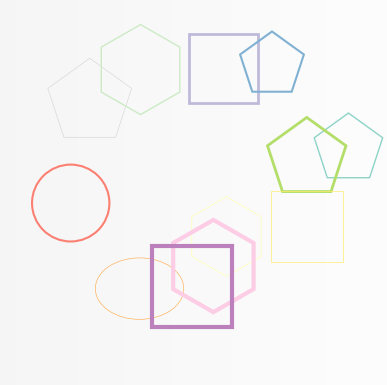[{"shape": "pentagon", "thickness": 1, "radius": 0.46, "center": [0.899, 0.613]}, {"shape": "hexagon", "thickness": 0.5, "radius": 0.52, "center": [0.584, 0.386]}, {"shape": "square", "thickness": 2, "radius": 0.45, "center": [0.577, 0.823]}, {"shape": "circle", "thickness": 1.5, "radius": 0.5, "center": [0.183, 0.473]}, {"shape": "pentagon", "thickness": 1.5, "radius": 0.43, "center": [0.702, 0.832]}, {"shape": "oval", "thickness": 0.5, "radius": 0.57, "center": [0.36, 0.25]}, {"shape": "pentagon", "thickness": 2, "radius": 0.53, "center": [0.792, 0.589]}, {"shape": "hexagon", "thickness": 3, "radius": 0.6, "center": [0.551, 0.309]}, {"shape": "pentagon", "thickness": 0.5, "radius": 0.57, "center": [0.232, 0.735]}, {"shape": "square", "thickness": 3, "radius": 0.52, "center": [0.495, 0.256]}, {"shape": "hexagon", "thickness": 1, "radius": 0.58, "center": [0.363, 0.819]}, {"shape": "square", "thickness": 0.5, "radius": 0.47, "center": [0.792, 0.412]}]